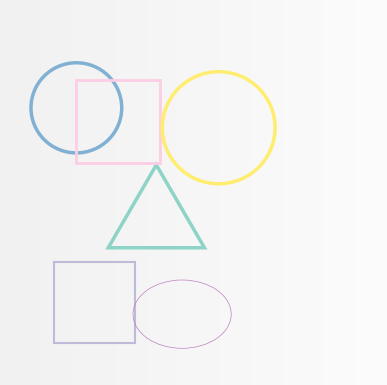[{"shape": "triangle", "thickness": 2.5, "radius": 0.72, "center": [0.403, 0.428]}, {"shape": "square", "thickness": 1.5, "radius": 0.52, "center": [0.244, 0.214]}, {"shape": "circle", "thickness": 2.5, "radius": 0.59, "center": [0.197, 0.72]}, {"shape": "square", "thickness": 2, "radius": 0.54, "center": [0.305, 0.685]}, {"shape": "oval", "thickness": 0.5, "radius": 0.63, "center": [0.47, 0.184]}, {"shape": "circle", "thickness": 2.5, "radius": 0.73, "center": [0.564, 0.668]}]